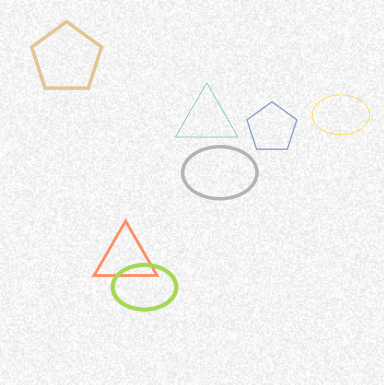[{"shape": "triangle", "thickness": 0.5, "radius": 0.47, "center": [0.537, 0.691]}, {"shape": "triangle", "thickness": 2, "radius": 0.47, "center": [0.326, 0.332]}, {"shape": "pentagon", "thickness": 1, "radius": 0.34, "center": [0.706, 0.668]}, {"shape": "oval", "thickness": 3, "radius": 0.41, "center": [0.375, 0.254]}, {"shape": "oval", "thickness": 0.5, "radius": 0.37, "center": [0.885, 0.702]}, {"shape": "pentagon", "thickness": 2.5, "radius": 0.48, "center": [0.173, 0.848]}, {"shape": "oval", "thickness": 2.5, "radius": 0.48, "center": [0.571, 0.551]}]